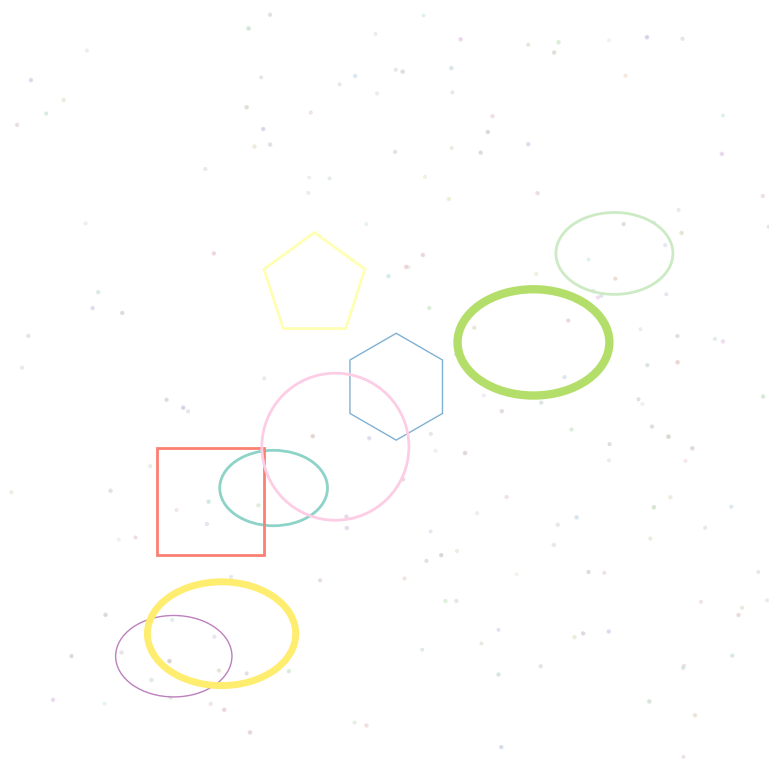[{"shape": "oval", "thickness": 1, "radius": 0.35, "center": [0.355, 0.366]}, {"shape": "pentagon", "thickness": 1, "radius": 0.34, "center": [0.408, 0.629]}, {"shape": "square", "thickness": 1, "radius": 0.35, "center": [0.273, 0.349]}, {"shape": "hexagon", "thickness": 0.5, "radius": 0.35, "center": [0.515, 0.498]}, {"shape": "oval", "thickness": 3, "radius": 0.49, "center": [0.693, 0.555]}, {"shape": "circle", "thickness": 1, "radius": 0.48, "center": [0.436, 0.42]}, {"shape": "oval", "thickness": 0.5, "radius": 0.38, "center": [0.226, 0.148]}, {"shape": "oval", "thickness": 1, "radius": 0.38, "center": [0.798, 0.671]}, {"shape": "oval", "thickness": 2.5, "radius": 0.48, "center": [0.288, 0.177]}]